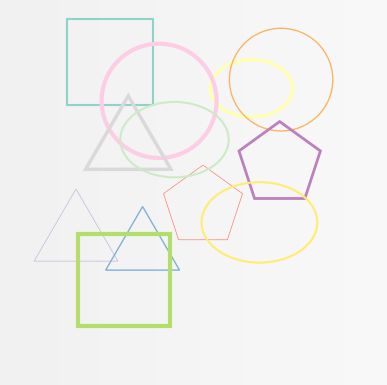[{"shape": "square", "thickness": 1.5, "radius": 0.56, "center": [0.283, 0.838]}, {"shape": "oval", "thickness": 2.5, "radius": 0.53, "center": [0.649, 0.77]}, {"shape": "triangle", "thickness": 0.5, "radius": 0.62, "center": [0.196, 0.384]}, {"shape": "pentagon", "thickness": 0.5, "radius": 0.54, "center": [0.524, 0.464]}, {"shape": "triangle", "thickness": 1, "radius": 0.55, "center": [0.368, 0.353]}, {"shape": "circle", "thickness": 1, "radius": 0.67, "center": [0.725, 0.793]}, {"shape": "square", "thickness": 3, "radius": 0.59, "center": [0.321, 0.273]}, {"shape": "circle", "thickness": 3, "radius": 0.74, "center": [0.411, 0.738]}, {"shape": "triangle", "thickness": 2.5, "radius": 0.64, "center": [0.331, 0.624]}, {"shape": "pentagon", "thickness": 2, "radius": 0.55, "center": [0.722, 0.574]}, {"shape": "oval", "thickness": 1.5, "radius": 0.7, "center": [0.45, 0.637]}, {"shape": "oval", "thickness": 1.5, "radius": 0.75, "center": [0.669, 0.422]}]